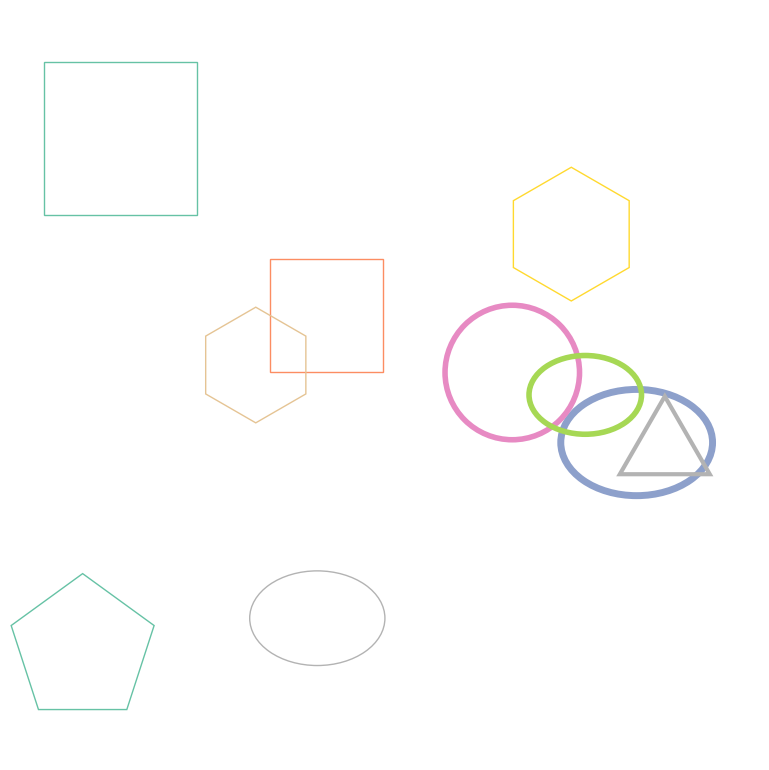[{"shape": "square", "thickness": 0.5, "radius": 0.5, "center": [0.157, 0.821]}, {"shape": "pentagon", "thickness": 0.5, "radius": 0.49, "center": [0.107, 0.157]}, {"shape": "square", "thickness": 0.5, "radius": 0.37, "center": [0.424, 0.59]}, {"shape": "oval", "thickness": 2.5, "radius": 0.49, "center": [0.827, 0.425]}, {"shape": "circle", "thickness": 2, "radius": 0.44, "center": [0.665, 0.516]}, {"shape": "oval", "thickness": 2, "radius": 0.37, "center": [0.76, 0.487]}, {"shape": "hexagon", "thickness": 0.5, "radius": 0.43, "center": [0.742, 0.696]}, {"shape": "hexagon", "thickness": 0.5, "radius": 0.38, "center": [0.332, 0.526]}, {"shape": "oval", "thickness": 0.5, "radius": 0.44, "center": [0.412, 0.197]}, {"shape": "triangle", "thickness": 1.5, "radius": 0.34, "center": [0.863, 0.418]}]